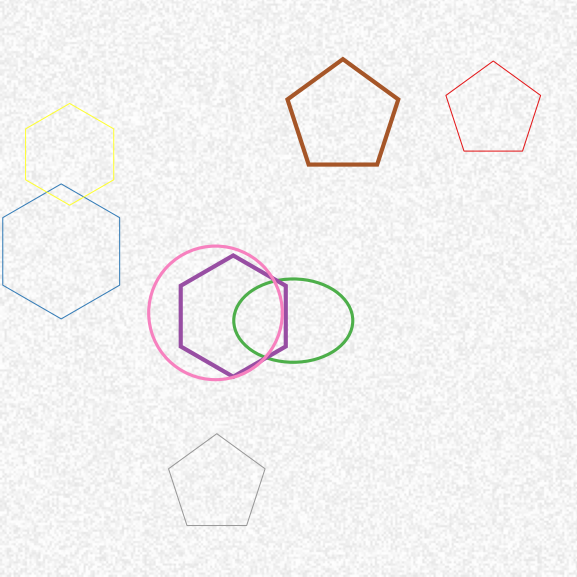[{"shape": "pentagon", "thickness": 0.5, "radius": 0.43, "center": [0.854, 0.807]}, {"shape": "hexagon", "thickness": 0.5, "radius": 0.58, "center": [0.106, 0.564]}, {"shape": "oval", "thickness": 1.5, "radius": 0.52, "center": [0.508, 0.444]}, {"shape": "hexagon", "thickness": 2, "radius": 0.53, "center": [0.404, 0.452]}, {"shape": "hexagon", "thickness": 0.5, "radius": 0.44, "center": [0.121, 0.732]}, {"shape": "pentagon", "thickness": 2, "radius": 0.5, "center": [0.594, 0.796]}, {"shape": "circle", "thickness": 1.5, "radius": 0.58, "center": [0.373, 0.457]}, {"shape": "pentagon", "thickness": 0.5, "radius": 0.44, "center": [0.375, 0.16]}]